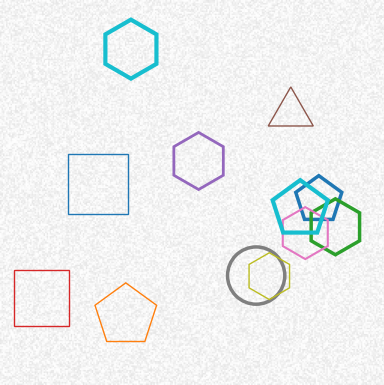[{"shape": "pentagon", "thickness": 2.5, "radius": 0.31, "center": [0.828, 0.481]}, {"shape": "square", "thickness": 1, "radius": 0.39, "center": [0.255, 0.523]}, {"shape": "pentagon", "thickness": 1, "radius": 0.42, "center": [0.327, 0.181]}, {"shape": "hexagon", "thickness": 2.5, "radius": 0.36, "center": [0.871, 0.411]}, {"shape": "square", "thickness": 1, "radius": 0.36, "center": [0.108, 0.226]}, {"shape": "hexagon", "thickness": 2, "radius": 0.37, "center": [0.516, 0.582]}, {"shape": "triangle", "thickness": 1, "radius": 0.34, "center": [0.755, 0.707]}, {"shape": "hexagon", "thickness": 1.5, "radius": 0.34, "center": [0.793, 0.395]}, {"shape": "circle", "thickness": 2.5, "radius": 0.37, "center": [0.665, 0.284]}, {"shape": "hexagon", "thickness": 1, "radius": 0.3, "center": [0.7, 0.283]}, {"shape": "pentagon", "thickness": 3, "radius": 0.38, "center": [0.78, 0.457]}, {"shape": "hexagon", "thickness": 3, "radius": 0.38, "center": [0.34, 0.872]}]